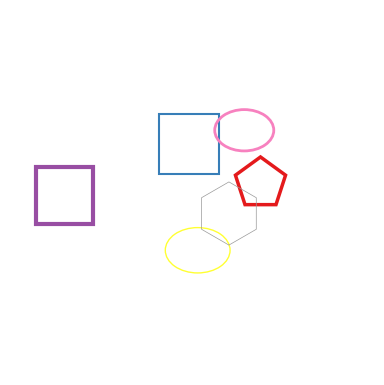[{"shape": "pentagon", "thickness": 2.5, "radius": 0.34, "center": [0.677, 0.524]}, {"shape": "square", "thickness": 1.5, "radius": 0.39, "center": [0.49, 0.627]}, {"shape": "square", "thickness": 3, "radius": 0.37, "center": [0.167, 0.492]}, {"shape": "oval", "thickness": 1, "radius": 0.42, "center": [0.513, 0.35]}, {"shape": "oval", "thickness": 2, "radius": 0.38, "center": [0.634, 0.662]}, {"shape": "hexagon", "thickness": 0.5, "radius": 0.41, "center": [0.595, 0.445]}]